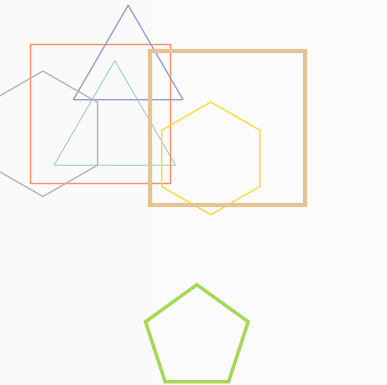[{"shape": "triangle", "thickness": 0.5, "radius": 0.9, "center": [0.296, 0.661]}, {"shape": "square", "thickness": 1, "radius": 0.9, "center": [0.258, 0.704]}, {"shape": "triangle", "thickness": 1, "radius": 0.82, "center": [0.331, 0.823]}, {"shape": "pentagon", "thickness": 2.5, "radius": 0.7, "center": [0.508, 0.121]}, {"shape": "hexagon", "thickness": 1, "radius": 0.73, "center": [0.544, 0.589]}, {"shape": "square", "thickness": 3, "radius": 1.0, "center": [0.586, 0.667]}, {"shape": "hexagon", "thickness": 1, "radius": 0.81, "center": [0.111, 0.653]}]